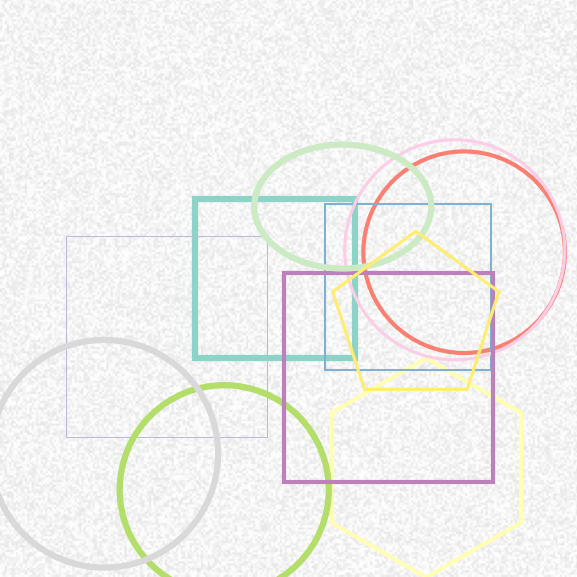[{"shape": "square", "thickness": 3, "radius": 0.69, "center": [0.476, 0.516]}, {"shape": "hexagon", "thickness": 2, "radius": 0.95, "center": [0.738, 0.189]}, {"shape": "square", "thickness": 0.5, "radius": 0.87, "center": [0.288, 0.417]}, {"shape": "circle", "thickness": 2, "radius": 0.87, "center": [0.804, 0.562]}, {"shape": "square", "thickness": 1, "radius": 0.72, "center": [0.707, 0.502]}, {"shape": "circle", "thickness": 3, "radius": 0.91, "center": [0.388, 0.151]}, {"shape": "circle", "thickness": 1.5, "radius": 0.95, "center": [0.788, 0.567]}, {"shape": "circle", "thickness": 3, "radius": 0.99, "center": [0.181, 0.213]}, {"shape": "square", "thickness": 2, "radius": 0.9, "center": [0.672, 0.345]}, {"shape": "oval", "thickness": 3, "radius": 0.77, "center": [0.593, 0.642]}, {"shape": "pentagon", "thickness": 1.5, "radius": 0.76, "center": [0.72, 0.447]}]